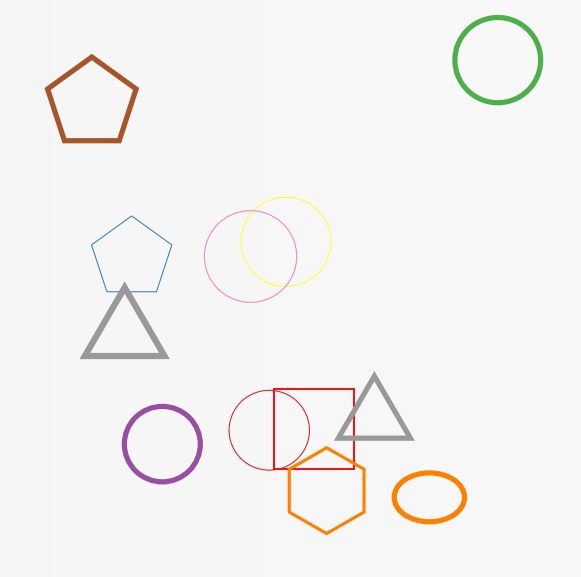[{"shape": "square", "thickness": 1, "radius": 0.35, "center": [0.54, 0.256]}, {"shape": "circle", "thickness": 0.5, "radius": 0.35, "center": [0.463, 0.254]}, {"shape": "pentagon", "thickness": 0.5, "radius": 0.36, "center": [0.227, 0.553]}, {"shape": "circle", "thickness": 2.5, "radius": 0.37, "center": [0.856, 0.895]}, {"shape": "circle", "thickness": 2.5, "radius": 0.33, "center": [0.279, 0.23]}, {"shape": "oval", "thickness": 2.5, "radius": 0.3, "center": [0.739, 0.138]}, {"shape": "hexagon", "thickness": 1.5, "radius": 0.37, "center": [0.562, 0.149]}, {"shape": "circle", "thickness": 0.5, "radius": 0.39, "center": [0.492, 0.58]}, {"shape": "pentagon", "thickness": 2.5, "radius": 0.4, "center": [0.158, 0.82]}, {"shape": "circle", "thickness": 0.5, "radius": 0.4, "center": [0.431, 0.555]}, {"shape": "triangle", "thickness": 2.5, "radius": 0.36, "center": [0.644, 0.276]}, {"shape": "triangle", "thickness": 3, "radius": 0.4, "center": [0.214, 0.422]}]